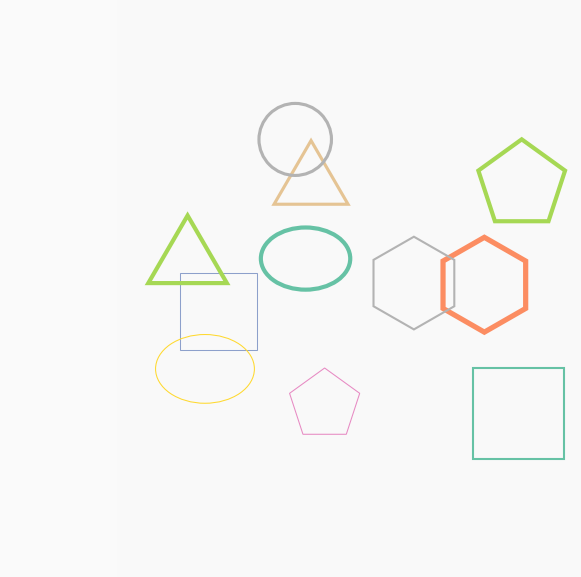[{"shape": "oval", "thickness": 2, "radius": 0.38, "center": [0.526, 0.551]}, {"shape": "square", "thickness": 1, "radius": 0.39, "center": [0.892, 0.283]}, {"shape": "hexagon", "thickness": 2.5, "radius": 0.41, "center": [0.833, 0.506]}, {"shape": "square", "thickness": 0.5, "radius": 0.33, "center": [0.376, 0.459]}, {"shape": "pentagon", "thickness": 0.5, "radius": 0.32, "center": [0.559, 0.298]}, {"shape": "triangle", "thickness": 2, "radius": 0.39, "center": [0.323, 0.548]}, {"shape": "pentagon", "thickness": 2, "radius": 0.39, "center": [0.898, 0.679]}, {"shape": "oval", "thickness": 0.5, "radius": 0.43, "center": [0.353, 0.36]}, {"shape": "triangle", "thickness": 1.5, "radius": 0.37, "center": [0.535, 0.682]}, {"shape": "hexagon", "thickness": 1, "radius": 0.4, "center": [0.712, 0.509]}, {"shape": "circle", "thickness": 1.5, "radius": 0.31, "center": [0.508, 0.758]}]